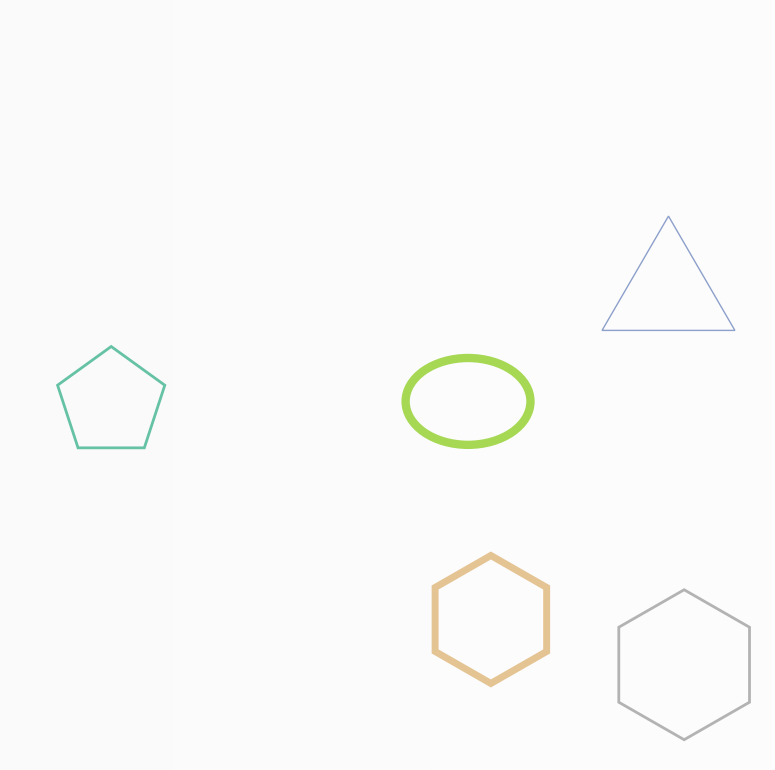[{"shape": "pentagon", "thickness": 1, "radius": 0.36, "center": [0.143, 0.477]}, {"shape": "triangle", "thickness": 0.5, "radius": 0.49, "center": [0.863, 0.62]}, {"shape": "oval", "thickness": 3, "radius": 0.4, "center": [0.604, 0.479]}, {"shape": "hexagon", "thickness": 2.5, "radius": 0.42, "center": [0.633, 0.195]}, {"shape": "hexagon", "thickness": 1, "radius": 0.49, "center": [0.883, 0.137]}]